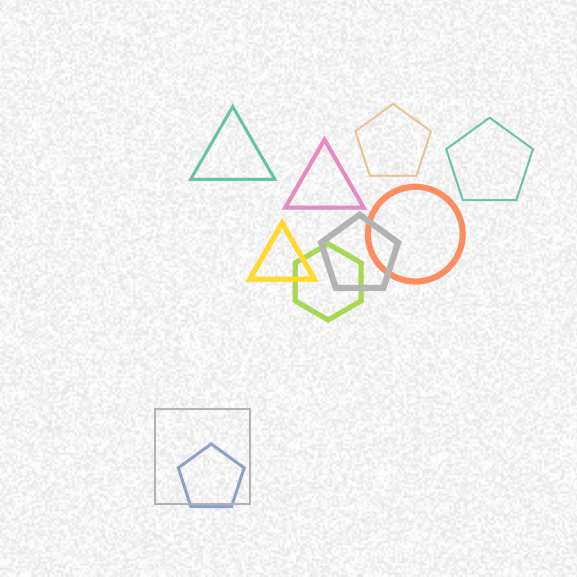[{"shape": "triangle", "thickness": 1.5, "radius": 0.42, "center": [0.403, 0.731]}, {"shape": "pentagon", "thickness": 1, "radius": 0.39, "center": [0.848, 0.716]}, {"shape": "circle", "thickness": 3, "radius": 0.41, "center": [0.719, 0.594]}, {"shape": "pentagon", "thickness": 1.5, "radius": 0.3, "center": [0.366, 0.17]}, {"shape": "triangle", "thickness": 2, "radius": 0.39, "center": [0.562, 0.679]}, {"shape": "hexagon", "thickness": 2.5, "radius": 0.33, "center": [0.568, 0.511]}, {"shape": "triangle", "thickness": 2.5, "radius": 0.32, "center": [0.488, 0.548]}, {"shape": "pentagon", "thickness": 1, "radius": 0.34, "center": [0.681, 0.75]}, {"shape": "square", "thickness": 1, "radius": 0.41, "center": [0.351, 0.209]}, {"shape": "pentagon", "thickness": 3, "radius": 0.35, "center": [0.623, 0.557]}]